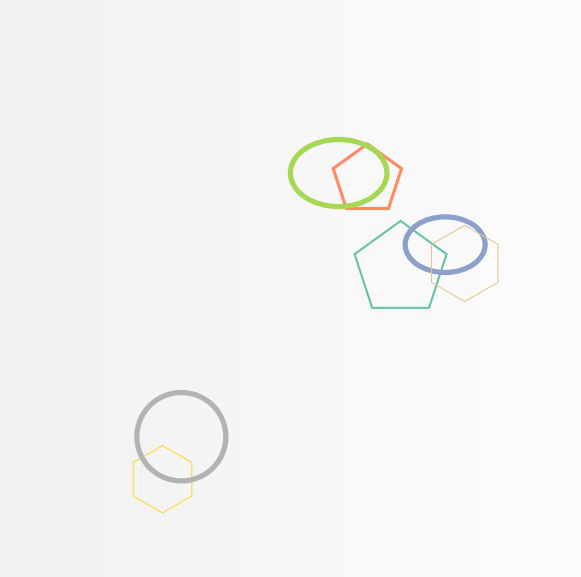[{"shape": "pentagon", "thickness": 1, "radius": 0.42, "center": [0.689, 0.533]}, {"shape": "pentagon", "thickness": 1.5, "radius": 0.31, "center": [0.632, 0.688]}, {"shape": "oval", "thickness": 2.5, "radius": 0.34, "center": [0.766, 0.575]}, {"shape": "oval", "thickness": 2.5, "radius": 0.42, "center": [0.583, 0.699]}, {"shape": "hexagon", "thickness": 0.5, "radius": 0.29, "center": [0.28, 0.169]}, {"shape": "hexagon", "thickness": 0.5, "radius": 0.33, "center": [0.799, 0.543]}, {"shape": "circle", "thickness": 2.5, "radius": 0.38, "center": [0.312, 0.243]}]